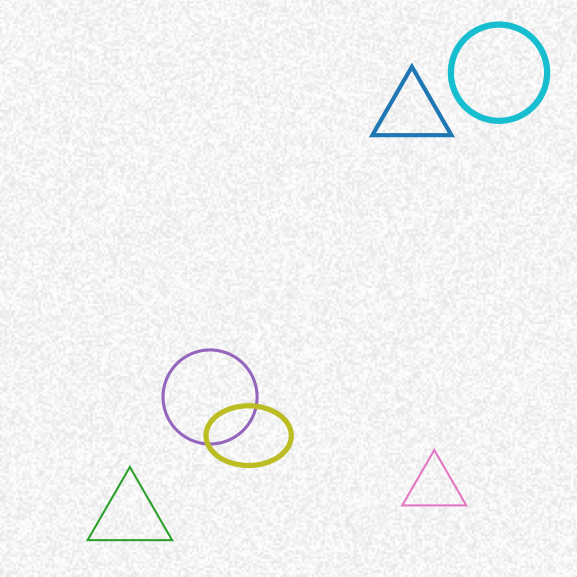[{"shape": "triangle", "thickness": 2, "radius": 0.4, "center": [0.713, 0.805]}, {"shape": "triangle", "thickness": 1, "radius": 0.42, "center": [0.225, 0.106]}, {"shape": "circle", "thickness": 1.5, "radius": 0.41, "center": [0.364, 0.312]}, {"shape": "triangle", "thickness": 1, "radius": 0.32, "center": [0.752, 0.156]}, {"shape": "oval", "thickness": 2.5, "radius": 0.37, "center": [0.431, 0.245]}, {"shape": "circle", "thickness": 3, "radius": 0.42, "center": [0.864, 0.873]}]